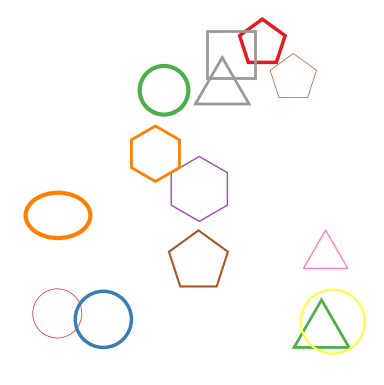[{"shape": "pentagon", "thickness": 2.5, "radius": 0.31, "center": [0.681, 0.888]}, {"shape": "circle", "thickness": 0.5, "radius": 0.32, "center": [0.149, 0.186]}, {"shape": "circle", "thickness": 2.5, "radius": 0.36, "center": [0.268, 0.17]}, {"shape": "triangle", "thickness": 2, "radius": 0.41, "center": [0.835, 0.139]}, {"shape": "circle", "thickness": 3, "radius": 0.32, "center": [0.426, 0.766]}, {"shape": "hexagon", "thickness": 1, "radius": 0.42, "center": [0.518, 0.509]}, {"shape": "hexagon", "thickness": 2, "radius": 0.36, "center": [0.404, 0.601]}, {"shape": "oval", "thickness": 3, "radius": 0.42, "center": [0.151, 0.441]}, {"shape": "circle", "thickness": 1.5, "radius": 0.42, "center": [0.864, 0.165]}, {"shape": "pentagon", "thickness": 0.5, "radius": 0.32, "center": [0.762, 0.798]}, {"shape": "pentagon", "thickness": 1.5, "radius": 0.4, "center": [0.515, 0.321]}, {"shape": "triangle", "thickness": 1, "radius": 0.33, "center": [0.846, 0.336]}, {"shape": "triangle", "thickness": 2, "radius": 0.4, "center": [0.577, 0.77]}, {"shape": "square", "thickness": 2, "radius": 0.31, "center": [0.6, 0.859]}]